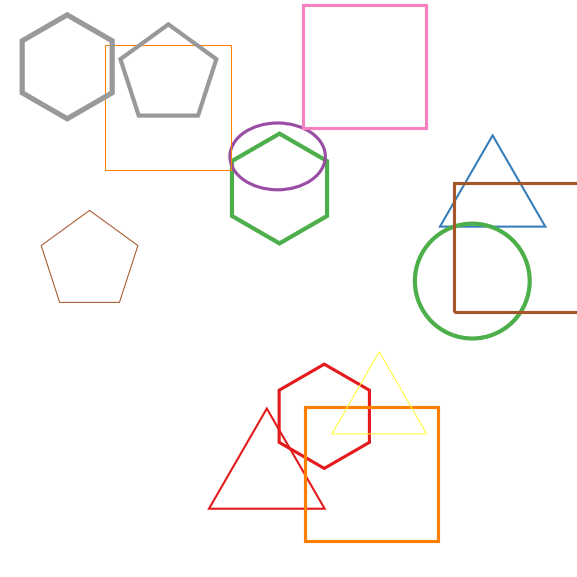[{"shape": "hexagon", "thickness": 1.5, "radius": 0.45, "center": [0.562, 0.278]}, {"shape": "triangle", "thickness": 1, "radius": 0.58, "center": [0.462, 0.176]}, {"shape": "triangle", "thickness": 1, "radius": 0.53, "center": [0.853, 0.659]}, {"shape": "hexagon", "thickness": 2, "radius": 0.48, "center": [0.484, 0.673]}, {"shape": "circle", "thickness": 2, "radius": 0.5, "center": [0.818, 0.512]}, {"shape": "oval", "thickness": 1.5, "radius": 0.41, "center": [0.481, 0.728]}, {"shape": "square", "thickness": 1.5, "radius": 0.58, "center": [0.644, 0.178]}, {"shape": "square", "thickness": 0.5, "radius": 0.54, "center": [0.291, 0.813]}, {"shape": "triangle", "thickness": 0.5, "radius": 0.47, "center": [0.657, 0.295]}, {"shape": "pentagon", "thickness": 0.5, "radius": 0.44, "center": [0.155, 0.547]}, {"shape": "square", "thickness": 1.5, "radius": 0.56, "center": [0.898, 0.571]}, {"shape": "square", "thickness": 1.5, "radius": 0.54, "center": [0.631, 0.884]}, {"shape": "hexagon", "thickness": 2.5, "radius": 0.45, "center": [0.116, 0.883]}, {"shape": "pentagon", "thickness": 2, "radius": 0.44, "center": [0.292, 0.87]}]